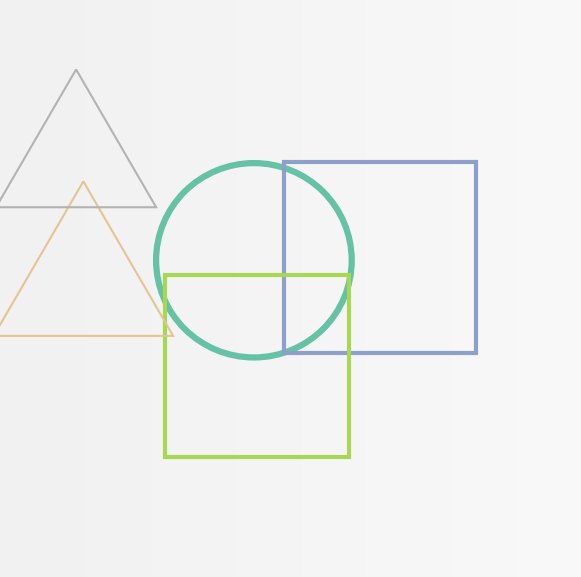[{"shape": "circle", "thickness": 3, "radius": 0.84, "center": [0.437, 0.548]}, {"shape": "square", "thickness": 2, "radius": 0.82, "center": [0.654, 0.554]}, {"shape": "square", "thickness": 2, "radius": 0.79, "center": [0.442, 0.366]}, {"shape": "triangle", "thickness": 1, "radius": 0.89, "center": [0.143, 0.507]}, {"shape": "triangle", "thickness": 1, "radius": 0.8, "center": [0.131, 0.72]}]